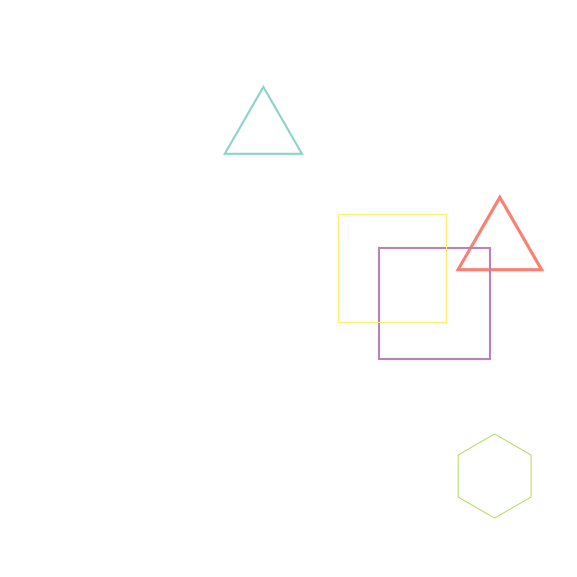[{"shape": "triangle", "thickness": 1, "radius": 0.39, "center": [0.456, 0.771]}, {"shape": "triangle", "thickness": 1.5, "radius": 0.42, "center": [0.866, 0.574]}, {"shape": "hexagon", "thickness": 0.5, "radius": 0.36, "center": [0.856, 0.175]}, {"shape": "square", "thickness": 1, "radius": 0.48, "center": [0.753, 0.474]}, {"shape": "square", "thickness": 0.5, "radius": 0.47, "center": [0.678, 0.535]}]